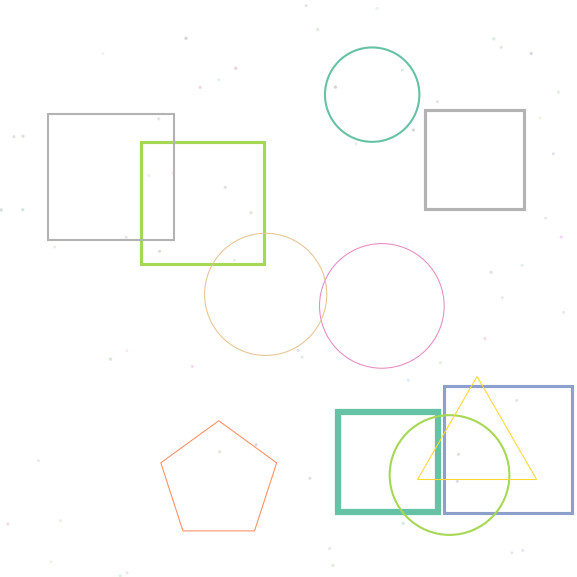[{"shape": "circle", "thickness": 1, "radius": 0.41, "center": [0.644, 0.835]}, {"shape": "square", "thickness": 3, "radius": 0.43, "center": [0.672, 0.199]}, {"shape": "pentagon", "thickness": 0.5, "radius": 0.53, "center": [0.379, 0.165]}, {"shape": "square", "thickness": 1.5, "radius": 0.55, "center": [0.88, 0.221]}, {"shape": "circle", "thickness": 0.5, "radius": 0.54, "center": [0.661, 0.469]}, {"shape": "circle", "thickness": 1, "radius": 0.52, "center": [0.778, 0.177]}, {"shape": "square", "thickness": 1.5, "radius": 0.53, "center": [0.351, 0.648]}, {"shape": "triangle", "thickness": 0.5, "radius": 0.6, "center": [0.826, 0.228]}, {"shape": "circle", "thickness": 0.5, "radius": 0.53, "center": [0.46, 0.489]}, {"shape": "square", "thickness": 1.5, "radius": 0.43, "center": [0.822, 0.722]}, {"shape": "square", "thickness": 1, "radius": 0.54, "center": [0.192, 0.693]}]